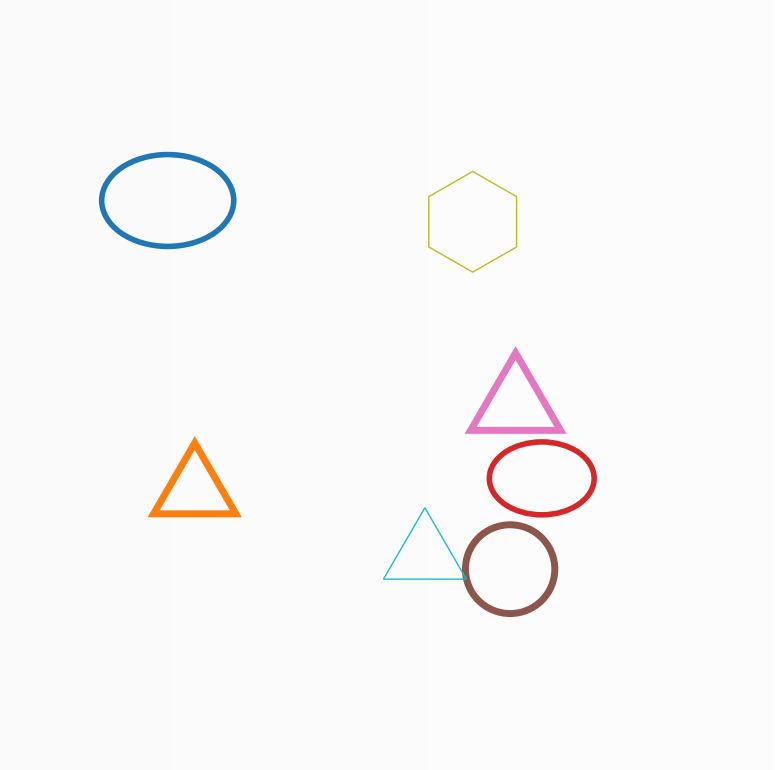[{"shape": "oval", "thickness": 2, "radius": 0.43, "center": [0.216, 0.74]}, {"shape": "triangle", "thickness": 2.5, "radius": 0.31, "center": [0.251, 0.363]}, {"shape": "oval", "thickness": 2, "radius": 0.34, "center": [0.699, 0.379]}, {"shape": "circle", "thickness": 2.5, "radius": 0.29, "center": [0.658, 0.261]}, {"shape": "triangle", "thickness": 2.5, "radius": 0.34, "center": [0.665, 0.475]}, {"shape": "hexagon", "thickness": 0.5, "radius": 0.33, "center": [0.61, 0.712]}, {"shape": "triangle", "thickness": 0.5, "radius": 0.31, "center": [0.548, 0.279]}]